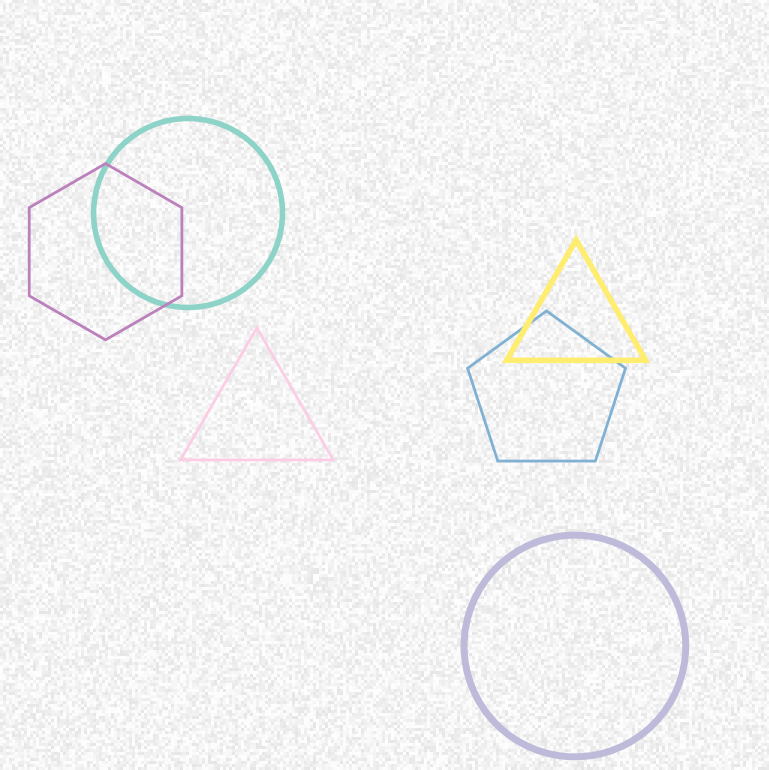[{"shape": "circle", "thickness": 2, "radius": 0.61, "center": [0.244, 0.723]}, {"shape": "circle", "thickness": 2.5, "radius": 0.72, "center": [0.747, 0.161]}, {"shape": "pentagon", "thickness": 1, "radius": 0.54, "center": [0.71, 0.488]}, {"shape": "triangle", "thickness": 1, "radius": 0.57, "center": [0.334, 0.46]}, {"shape": "hexagon", "thickness": 1, "radius": 0.57, "center": [0.137, 0.673]}, {"shape": "triangle", "thickness": 2, "radius": 0.52, "center": [0.748, 0.584]}]